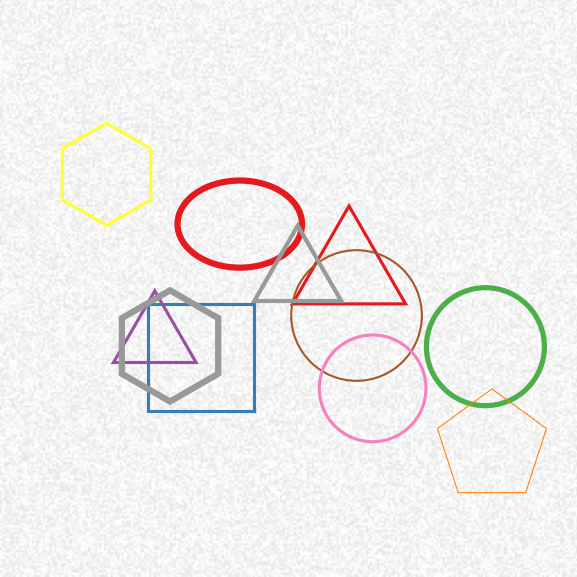[{"shape": "oval", "thickness": 3, "radius": 0.54, "center": [0.415, 0.611]}, {"shape": "triangle", "thickness": 1.5, "radius": 0.57, "center": [0.604, 0.529]}, {"shape": "square", "thickness": 1.5, "radius": 0.46, "center": [0.348, 0.38]}, {"shape": "circle", "thickness": 2.5, "radius": 0.51, "center": [0.841, 0.399]}, {"shape": "triangle", "thickness": 1.5, "radius": 0.41, "center": [0.268, 0.413]}, {"shape": "pentagon", "thickness": 0.5, "radius": 0.5, "center": [0.852, 0.226]}, {"shape": "hexagon", "thickness": 1.5, "radius": 0.44, "center": [0.185, 0.697]}, {"shape": "circle", "thickness": 1, "radius": 0.57, "center": [0.617, 0.453]}, {"shape": "circle", "thickness": 1.5, "radius": 0.46, "center": [0.645, 0.327]}, {"shape": "hexagon", "thickness": 3, "radius": 0.48, "center": [0.294, 0.4]}, {"shape": "triangle", "thickness": 2, "radius": 0.44, "center": [0.516, 0.521]}]